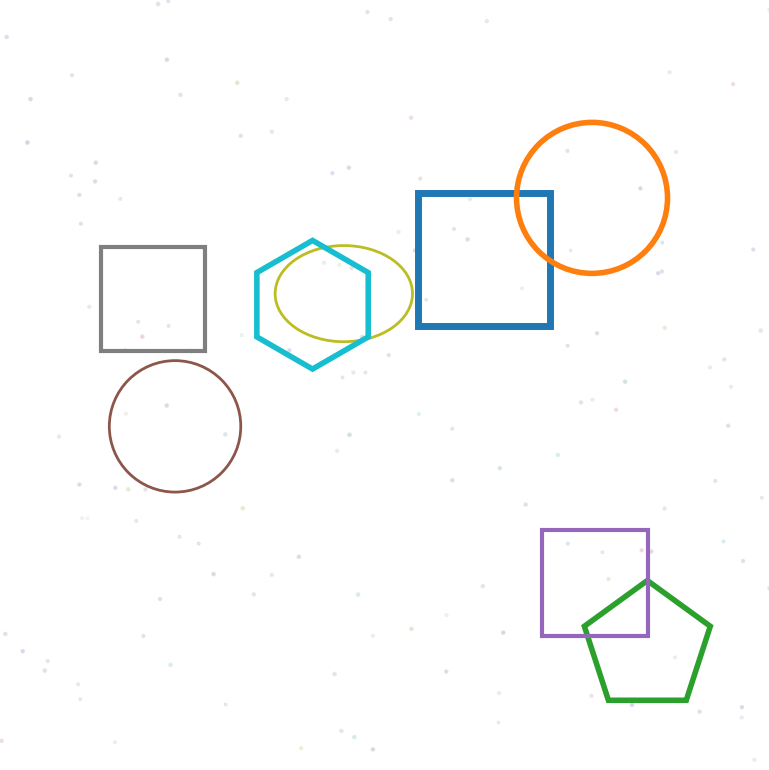[{"shape": "square", "thickness": 2.5, "radius": 0.43, "center": [0.628, 0.663]}, {"shape": "circle", "thickness": 2, "radius": 0.49, "center": [0.769, 0.743]}, {"shape": "pentagon", "thickness": 2, "radius": 0.43, "center": [0.841, 0.16]}, {"shape": "square", "thickness": 1.5, "radius": 0.34, "center": [0.773, 0.243]}, {"shape": "circle", "thickness": 1, "radius": 0.43, "center": [0.227, 0.446]}, {"shape": "square", "thickness": 1.5, "radius": 0.34, "center": [0.199, 0.612]}, {"shape": "oval", "thickness": 1, "radius": 0.45, "center": [0.447, 0.619]}, {"shape": "hexagon", "thickness": 2, "radius": 0.42, "center": [0.406, 0.604]}]